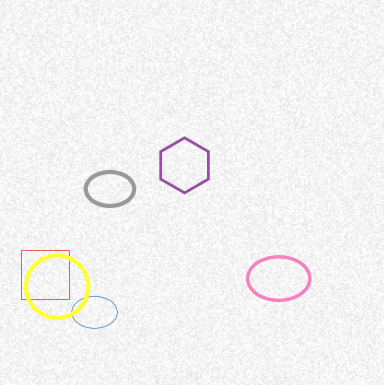[{"shape": "square", "thickness": 0.5, "radius": 0.32, "center": [0.117, 0.288]}, {"shape": "oval", "thickness": 0.5, "radius": 0.3, "center": [0.246, 0.189]}, {"shape": "hexagon", "thickness": 2, "radius": 0.36, "center": [0.479, 0.571]}, {"shape": "circle", "thickness": 3, "radius": 0.41, "center": [0.148, 0.255]}, {"shape": "oval", "thickness": 2.5, "radius": 0.4, "center": [0.724, 0.276]}, {"shape": "oval", "thickness": 3, "radius": 0.31, "center": [0.286, 0.509]}]